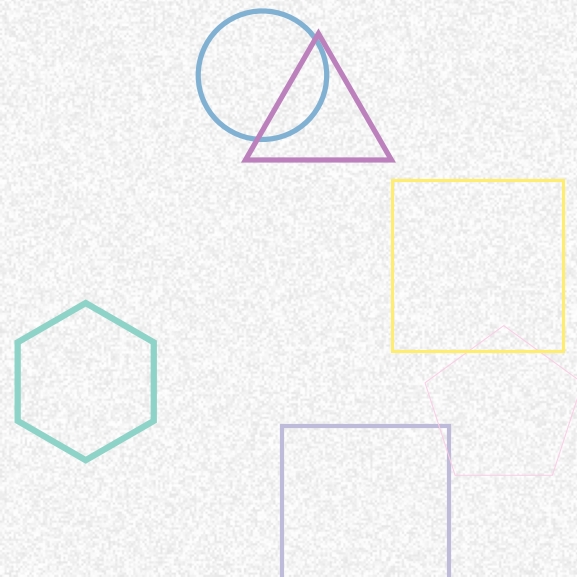[{"shape": "hexagon", "thickness": 3, "radius": 0.68, "center": [0.148, 0.338]}, {"shape": "square", "thickness": 2, "radius": 0.72, "center": [0.633, 0.117]}, {"shape": "circle", "thickness": 2.5, "radius": 0.56, "center": [0.454, 0.869]}, {"shape": "pentagon", "thickness": 0.5, "radius": 0.72, "center": [0.872, 0.292]}, {"shape": "triangle", "thickness": 2.5, "radius": 0.73, "center": [0.551, 0.795]}, {"shape": "square", "thickness": 1.5, "radius": 0.74, "center": [0.827, 0.54]}]